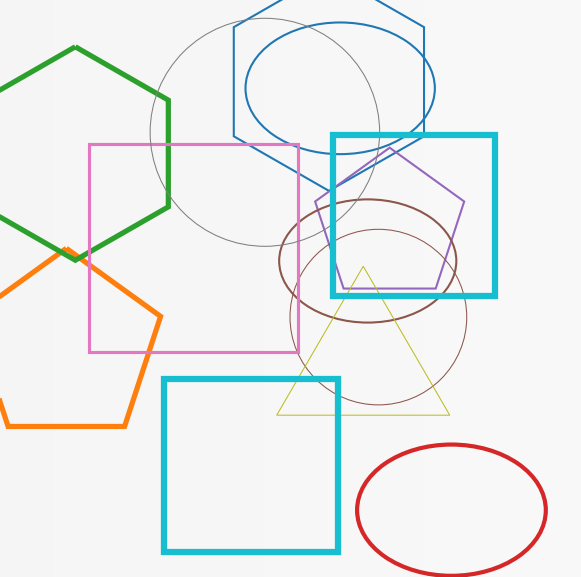[{"shape": "oval", "thickness": 1, "radius": 0.81, "center": [0.585, 0.846]}, {"shape": "hexagon", "thickness": 1, "radius": 0.94, "center": [0.566, 0.858]}, {"shape": "pentagon", "thickness": 2.5, "radius": 0.85, "center": [0.114, 0.399]}, {"shape": "hexagon", "thickness": 2.5, "radius": 0.92, "center": [0.13, 0.733]}, {"shape": "oval", "thickness": 2, "radius": 0.81, "center": [0.777, 0.116]}, {"shape": "pentagon", "thickness": 1, "radius": 0.67, "center": [0.67, 0.609]}, {"shape": "oval", "thickness": 1, "radius": 0.76, "center": [0.633, 0.547]}, {"shape": "circle", "thickness": 0.5, "radius": 0.76, "center": [0.651, 0.45]}, {"shape": "square", "thickness": 1.5, "radius": 0.9, "center": [0.333, 0.57]}, {"shape": "circle", "thickness": 0.5, "radius": 0.99, "center": [0.456, 0.77]}, {"shape": "triangle", "thickness": 0.5, "radius": 0.86, "center": [0.625, 0.366]}, {"shape": "square", "thickness": 3, "radius": 0.75, "center": [0.432, 0.193]}, {"shape": "square", "thickness": 3, "radius": 0.7, "center": [0.713, 0.625]}]